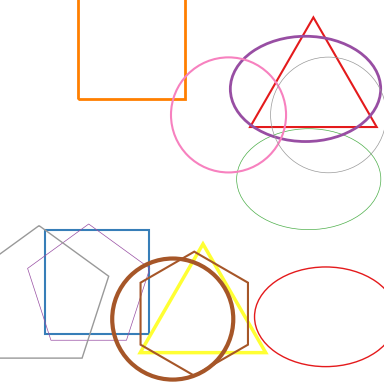[{"shape": "oval", "thickness": 1, "radius": 0.92, "center": [0.846, 0.177]}, {"shape": "triangle", "thickness": 1.5, "radius": 0.95, "center": [0.814, 0.765]}, {"shape": "square", "thickness": 1.5, "radius": 0.68, "center": [0.252, 0.267]}, {"shape": "oval", "thickness": 0.5, "radius": 0.94, "center": [0.802, 0.535]}, {"shape": "oval", "thickness": 2, "radius": 0.98, "center": [0.794, 0.769]}, {"shape": "pentagon", "thickness": 0.5, "radius": 0.83, "center": [0.23, 0.251]}, {"shape": "square", "thickness": 2, "radius": 0.69, "center": [0.341, 0.881]}, {"shape": "triangle", "thickness": 2.5, "radius": 0.94, "center": [0.527, 0.178]}, {"shape": "hexagon", "thickness": 1.5, "radius": 0.81, "center": [0.505, 0.185]}, {"shape": "circle", "thickness": 3, "radius": 0.79, "center": [0.449, 0.171]}, {"shape": "circle", "thickness": 1.5, "radius": 0.75, "center": [0.594, 0.702]}, {"shape": "circle", "thickness": 0.5, "radius": 0.75, "center": [0.853, 0.701]}, {"shape": "pentagon", "thickness": 1, "radius": 0.95, "center": [0.101, 0.224]}]